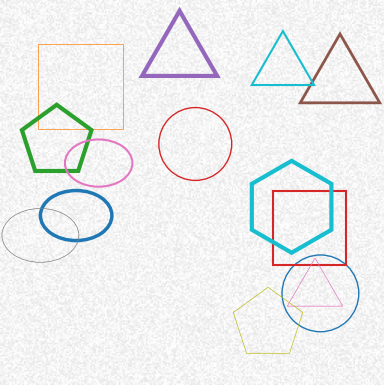[{"shape": "oval", "thickness": 2.5, "radius": 0.46, "center": [0.198, 0.44]}, {"shape": "circle", "thickness": 1, "radius": 0.5, "center": [0.832, 0.238]}, {"shape": "square", "thickness": 0.5, "radius": 0.56, "center": [0.209, 0.775]}, {"shape": "pentagon", "thickness": 3, "radius": 0.48, "center": [0.147, 0.633]}, {"shape": "circle", "thickness": 1, "radius": 0.47, "center": [0.507, 0.626]}, {"shape": "square", "thickness": 1.5, "radius": 0.48, "center": [0.804, 0.408]}, {"shape": "triangle", "thickness": 3, "radius": 0.56, "center": [0.466, 0.859]}, {"shape": "triangle", "thickness": 2, "radius": 0.6, "center": [0.883, 0.793]}, {"shape": "triangle", "thickness": 0.5, "radius": 0.42, "center": [0.818, 0.246]}, {"shape": "oval", "thickness": 1.5, "radius": 0.44, "center": [0.256, 0.576]}, {"shape": "oval", "thickness": 0.5, "radius": 0.5, "center": [0.105, 0.389]}, {"shape": "pentagon", "thickness": 0.5, "radius": 0.47, "center": [0.696, 0.159]}, {"shape": "hexagon", "thickness": 3, "radius": 0.6, "center": [0.757, 0.463]}, {"shape": "triangle", "thickness": 1.5, "radius": 0.47, "center": [0.735, 0.826]}]